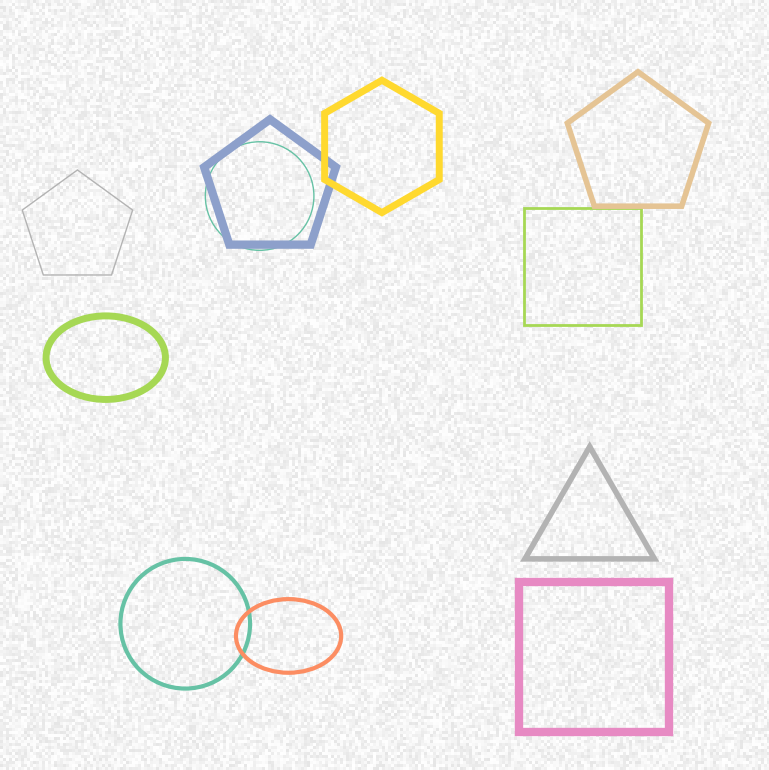[{"shape": "circle", "thickness": 1.5, "radius": 0.42, "center": [0.241, 0.19]}, {"shape": "circle", "thickness": 0.5, "radius": 0.35, "center": [0.337, 0.745]}, {"shape": "oval", "thickness": 1.5, "radius": 0.34, "center": [0.375, 0.174]}, {"shape": "pentagon", "thickness": 3, "radius": 0.45, "center": [0.351, 0.755]}, {"shape": "square", "thickness": 3, "radius": 0.49, "center": [0.772, 0.146]}, {"shape": "oval", "thickness": 2.5, "radius": 0.39, "center": [0.137, 0.536]}, {"shape": "square", "thickness": 1, "radius": 0.38, "center": [0.757, 0.654]}, {"shape": "hexagon", "thickness": 2.5, "radius": 0.43, "center": [0.496, 0.81]}, {"shape": "pentagon", "thickness": 2, "radius": 0.48, "center": [0.829, 0.81]}, {"shape": "pentagon", "thickness": 0.5, "radius": 0.38, "center": [0.101, 0.704]}, {"shape": "triangle", "thickness": 2, "radius": 0.49, "center": [0.766, 0.323]}]